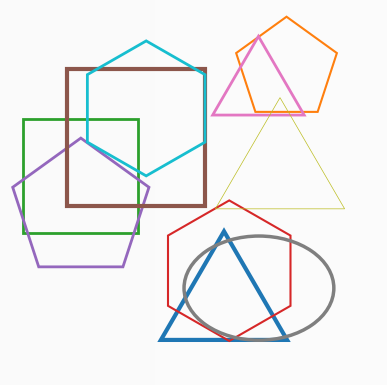[{"shape": "triangle", "thickness": 3, "radius": 0.94, "center": [0.578, 0.211]}, {"shape": "pentagon", "thickness": 1.5, "radius": 0.68, "center": [0.739, 0.82]}, {"shape": "square", "thickness": 2, "radius": 0.74, "center": [0.208, 0.543]}, {"shape": "hexagon", "thickness": 1.5, "radius": 0.91, "center": [0.592, 0.297]}, {"shape": "pentagon", "thickness": 2, "radius": 0.92, "center": [0.209, 0.456]}, {"shape": "square", "thickness": 3, "radius": 0.89, "center": [0.351, 0.643]}, {"shape": "triangle", "thickness": 2, "radius": 0.68, "center": [0.667, 0.769]}, {"shape": "oval", "thickness": 2.5, "radius": 0.97, "center": [0.668, 0.252]}, {"shape": "triangle", "thickness": 0.5, "radius": 0.96, "center": [0.723, 0.554]}, {"shape": "hexagon", "thickness": 2, "radius": 0.88, "center": [0.377, 0.718]}]